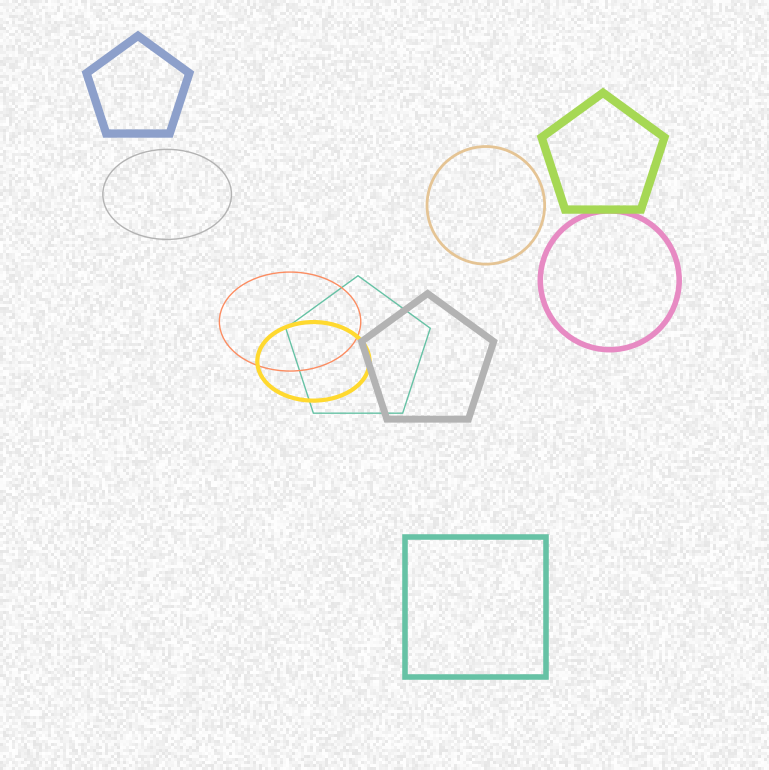[{"shape": "square", "thickness": 2, "radius": 0.46, "center": [0.617, 0.212]}, {"shape": "pentagon", "thickness": 0.5, "radius": 0.49, "center": [0.465, 0.543]}, {"shape": "oval", "thickness": 0.5, "radius": 0.46, "center": [0.377, 0.582]}, {"shape": "pentagon", "thickness": 3, "radius": 0.35, "center": [0.179, 0.883]}, {"shape": "circle", "thickness": 2, "radius": 0.45, "center": [0.792, 0.636]}, {"shape": "pentagon", "thickness": 3, "radius": 0.42, "center": [0.783, 0.796]}, {"shape": "oval", "thickness": 1.5, "radius": 0.36, "center": [0.407, 0.531]}, {"shape": "circle", "thickness": 1, "radius": 0.38, "center": [0.631, 0.733]}, {"shape": "pentagon", "thickness": 2.5, "radius": 0.45, "center": [0.555, 0.529]}, {"shape": "oval", "thickness": 0.5, "radius": 0.42, "center": [0.217, 0.748]}]